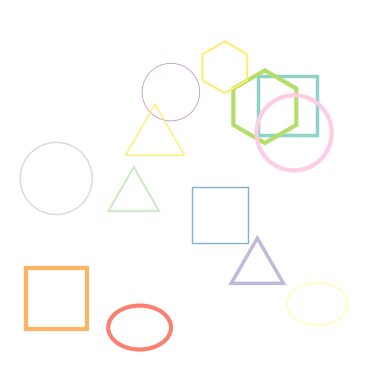[{"shape": "square", "thickness": 2.5, "radius": 0.38, "center": [0.748, 0.725]}, {"shape": "oval", "thickness": 1, "radius": 0.39, "center": [0.825, 0.21]}, {"shape": "triangle", "thickness": 2.5, "radius": 0.39, "center": [0.668, 0.303]}, {"shape": "oval", "thickness": 3, "radius": 0.41, "center": [0.363, 0.149]}, {"shape": "square", "thickness": 1, "radius": 0.36, "center": [0.571, 0.442]}, {"shape": "square", "thickness": 3, "radius": 0.39, "center": [0.146, 0.225]}, {"shape": "hexagon", "thickness": 3, "radius": 0.47, "center": [0.688, 0.723]}, {"shape": "circle", "thickness": 3, "radius": 0.49, "center": [0.764, 0.655]}, {"shape": "circle", "thickness": 1, "radius": 0.47, "center": [0.146, 0.537]}, {"shape": "circle", "thickness": 0.5, "radius": 0.37, "center": [0.444, 0.761]}, {"shape": "triangle", "thickness": 1.5, "radius": 0.38, "center": [0.347, 0.49]}, {"shape": "hexagon", "thickness": 1.5, "radius": 0.34, "center": [0.584, 0.825]}, {"shape": "triangle", "thickness": 1, "radius": 0.44, "center": [0.403, 0.641]}]